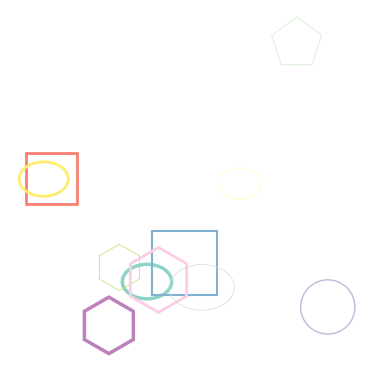[{"shape": "oval", "thickness": 2.5, "radius": 0.32, "center": [0.382, 0.269]}, {"shape": "oval", "thickness": 0.5, "radius": 0.29, "center": [0.622, 0.523]}, {"shape": "circle", "thickness": 1, "radius": 0.35, "center": [0.851, 0.203]}, {"shape": "square", "thickness": 2, "radius": 0.33, "center": [0.134, 0.537]}, {"shape": "square", "thickness": 1.5, "radius": 0.42, "center": [0.48, 0.317]}, {"shape": "hexagon", "thickness": 0.5, "radius": 0.3, "center": [0.31, 0.305]}, {"shape": "hexagon", "thickness": 2, "radius": 0.42, "center": [0.412, 0.273]}, {"shape": "oval", "thickness": 0.5, "radius": 0.42, "center": [0.524, 0.253]}, {"shape": "hexagon", "thickness": 2.5, "radius": 0.37, "center": [0.283, 0.155]}, {"shape": "pentagon", "thickness": 0.5, "radius": 0.34, "center": [0.771, 0.887]}, {"shape": "oval", "thickness": 2, "radius": 0.32, "center": [0.114, 0.535]}]